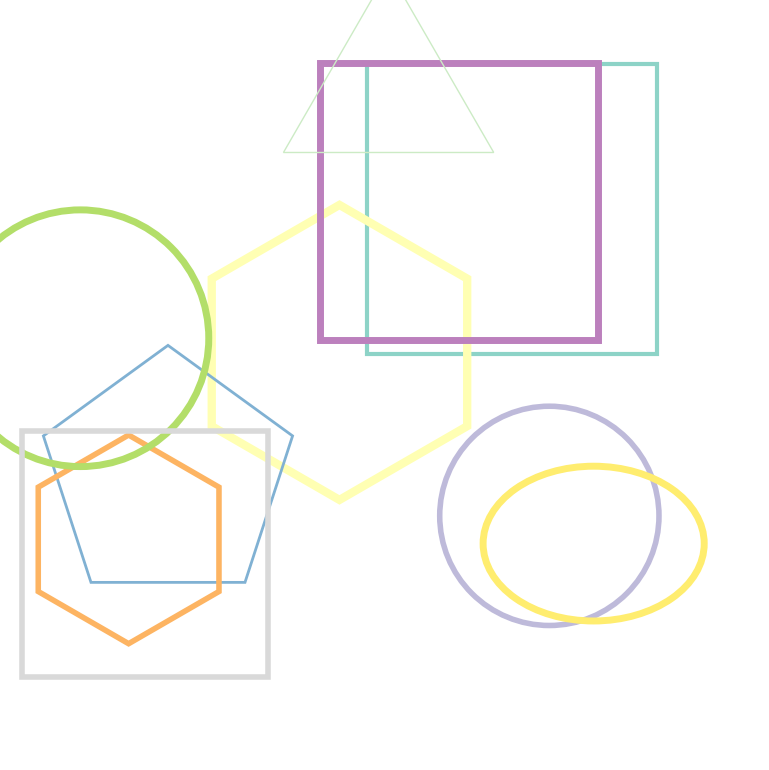[{"shape": "square", "thickness": 1.5, "radius": 0.94, "center": [0.665, 0.728]}, {"shape": "hexagon", "thickness": 3, "radius": 0.96, "center": [0.441, 0.542]}, {"shape": "circle", "thickness": 2, "radius": 0.71, "center": [0.713, 0.33]}, {"shape": "pentagon", "thickness": 1, "radius": 0.85, "center": [0.218, 0.381]}, {"shape": "hexagon", "thickness": 2, "radius": 0.68, "center": [0.167, 0.3]}, {"shape": "circle", "thickness": 2.5, "radius": 0.83, "center": [0.104, 0.561]}, {"shape": "square", "thickness": 2, "radius": 0.8, "center": [0.189, 0.28]}, {"shape": "square", "thickness": 2.5, "radius": 0.9, "center": [0.596, 0.738]}, {"shape": "triangle", "thickness": 0.5, "radius": 0.79, "center": [0.505, 0.881]}, {"shape": "oval", "thickness": 2.5, "radius": 0.72, "center": [0.771, 0.294]}]